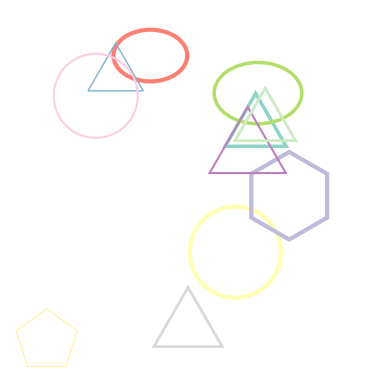[{"shape": "triangle", "thickness": 2.5, "radius": 0.46, "center": [0.664, 0.666]}, {"shape": "circle", "thickness": 3, "radius": 0.59, "center": [0.611, 0.345]}, {"shape": "hexagon", "thickness": 3, "radius": 0.57, "center": [0.751, 0.492]}, {"shape": "oval", "thickness": 3, "radius": 0.48, "center": [0.391, 0.856]}, {"shape": "triangle", "thickness": 1, "radius": 0.41, "center": [0.3, 0.805]}, {"shape": "oval", "thickness": 2.5, "radius": 0.57, "center": [0.67, 0.758]}, {"shape": "circle", "thickness": 1.5, "radius": 0.55, "center": [0.249, 0.751]}, {"shape": "triangle", "thickness": 2, "radius": 0.51, "center": [0.488, 0.151]}, {"shape": "triangle", "thickness": 1.5, "radius": 0.57, "center": [0.643, 0.608]}, {"shape": "triangle", "thickness": 2, "radius": 0.45, "center": [0.689, 0.68]}, {"shape": "pentagon", "thickness": 0.5, "radius": 0.42, "center": [0.122, 0.115]}]